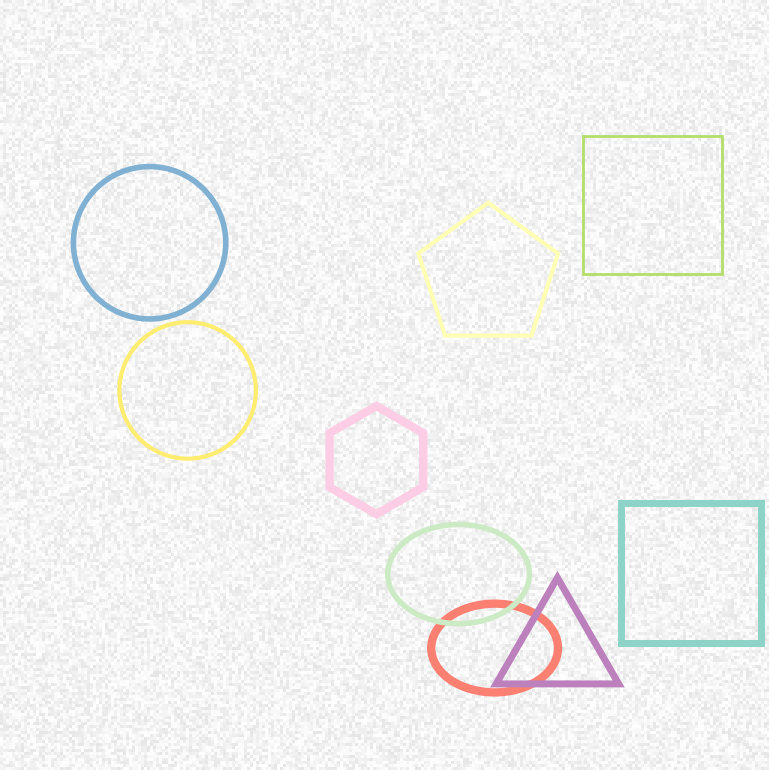[{"shape": "square", "thickness": 2.5, "radius": 0.45, "center": [0.897, 0.256]}, {"shape": "pentagon", "thickness": 1.5, "radius": 0.48, "center": [0.634, 0.641]}, {"shape": "oval", "thickness": 3, "radius": 0.41, "center": [0.642, 0.158]}, {"shape": "circle", "thickness": 2, "radius": 0.49, "center": [0.194, 0.685]}, {"shape": "square", "thickness": 1, "radius": 0.45, "center": [0.847, 0.734]}, {"shape": "hexagon", "thickness": 3, "radius": 0.35, "center": [0.489, 0.402]}, {"shape": "triangle", "thickness": 2.5, "radius": 0.46, "center": [0.724, 0.158]}, {"shape": "oval", "thickness": 2, "radius": 0.46, "center": [0.596, 0.255]}, {"shape": "circle", "thickness": 1.5, "radius": 0.44, "center": [0.244, 0.493]}]